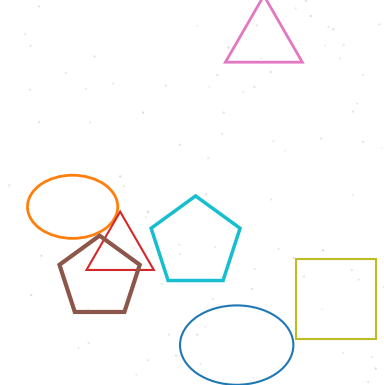[{"shape": "oval", "thickness": 1.5, "radius": 0.74, "center": [0.615, 0.104]}, {"shape": "oval", "thickness": 2, "radius": 0.59, "center": [0.189, 0.463]}, {"shape": "triangle", "thickness": 1.5, "radius": 0.5, "center": [0.312, 0.349]}, {"shape": "pentagon", "thickness": 3, "radius": 0.55, "center": [0.259, 0.278]}, {"shape": "triangle", "thickness": 2, "radius": 0.58, "center": [0.685, 0.896]}, {"shape": "square", "thickness": 1.5, "radius": 0.52, "center": [0.873, 0.223]}, {"shape": "pentagon", "thickness": 2.5, "radius": 0.61, "center": [0.508, 0.37]}]